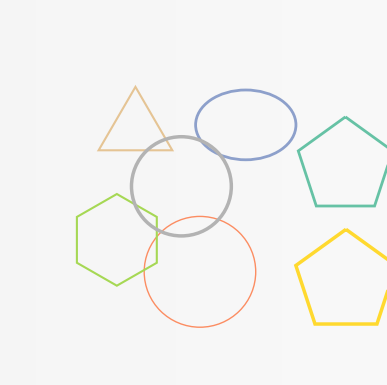[{"shape": "pentagon", "thickness": 2, "radius": 0.64, "center": [0.891, 0.568]}, {"shape": "circle", "thickness": 1, "radius": 0.72, "center": [0.516, 0.294]}, {"shape": "oval", "thickness": 2, "radius": 0.65, "center": [0.634, 0.676]}, {"shape": "hexagon", "thickness": 1.5, "radius": 0.6, "center": [0.302, 0.377]}, {"shape": "pentagon", "thickness": 2.5, "radius": 0.68, "center": [0.893, 0.268]}, {"shape": "triangle", "thickness": 1.5, "radius": 0.55, "center": [0.35, 0.665]}, {"shape": "circle", "thickness": 2.5, "radius": 0.64, "center": [0.468, 0.516]}]